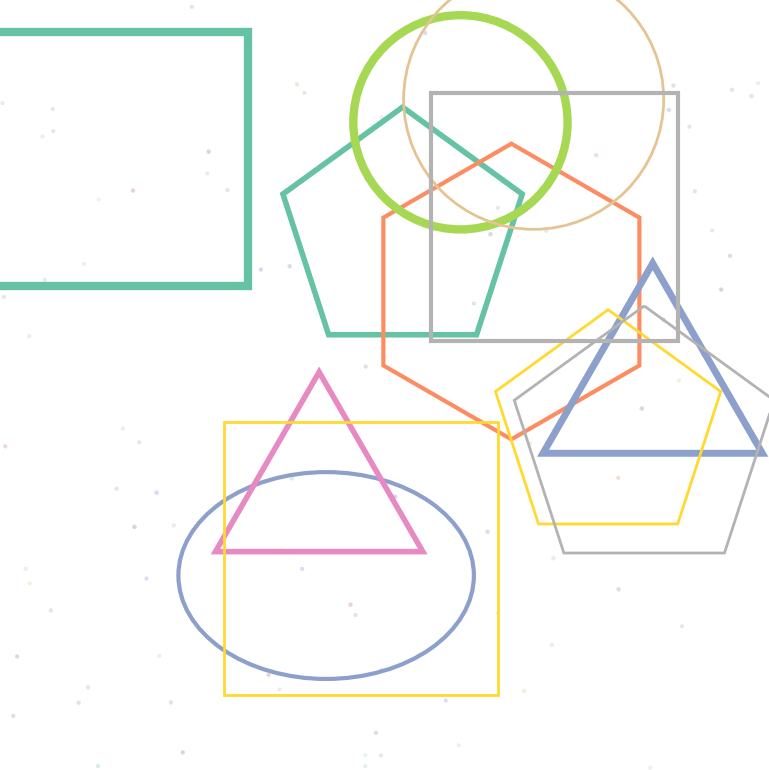[{"shape": "square", "thickness": 3, "radius": 0.82, "center": [0.158, 0.794]}, {"shape": "pentagon", "thickness": 2, "radius": 0.82, "center": [0.523, 0.697]}, {"shape": "hexagon", "thickness": 1.5, "radius": 0.96, "center": [0.664, 0.621]}, {"shape": "triangle", "thickness": 2.5, "radius": 0.82, "center": [0.848, 0.494]}, {"shape": "oval", "thickness": 1.5, "radius": 0.96, "center": [0.424, 0.253]}, {"shape": "triangle", "thickness": 2, "radius": 0.78, "center": [0.414, 0.361]}, {"shape": "circle", "thickness": 3, "radius": 0.7, "center": [0.598, 0.841]}, {"shape": "pentagon", "thickness": 1, "radius": 0.77, "center": [0.79, 0.444]}, {"shape": "square", "thickness": 1, "radius": 0.89, "center": [0.468, 0.275]}, {"shape": "circle", "thickness": 1, "radius": 0.84, "center": [0.693, 0.871]}, {"shape": "square", "thickness": 1.5, "radius": 0.8, "center": [0.72, 0.718]}, {"shape": "pentagon", "thickness": 1, "radius": 0.89, "center": [0.837, 0.425]}]